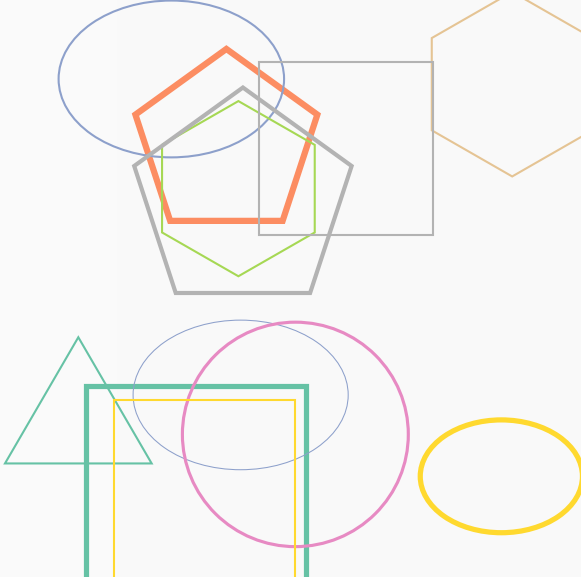[{"shape": "triangle", "thickness": 1, "radius": 0.73, "center": [0.135, 0.269]}, {"shape": "square", "thickness": 2.5, "radius": 0.95, "center": [0.337, 0.142]}, {"shape": "pentagon", "thickness": 3, "radius": 0.82, "center": [0.389, 0.75]}, {"shape": "oval", "thickness": 1, "radius": 0.97, "center": [0.295, 0.862]}, {"shape": "oval", "thickness": 0.5, "radius": 0.93, "center": [0.414, 0.315]}, {"shape": "circle", "thickness": 1.5, "radius": 0.97, "center": [0.508, 0.247]}, {"shape": "hexagon", "thickness": 1, "radius": 0.76, "center": [0.41, 0.672]}, {"shape": "square", "thickness": 1, "radius": 0.78, "center": [0.352, 0.15]}, {"shape": "oval", "thickness": 2.5, "radius": 0.7, "center": [0.863, 0.174]}, {"shape": "hexagon", "thickness": 1, "radius": 0.8, "center": [0.881, 0.853]}, {"shape": "square", "thickness": 1, "radius": 0.75, "center": [0.596, 0.742]}, {"shape": "pentagon", "thickness": 2, "radius": 0.98, "center": [0.418, 0.651]}]